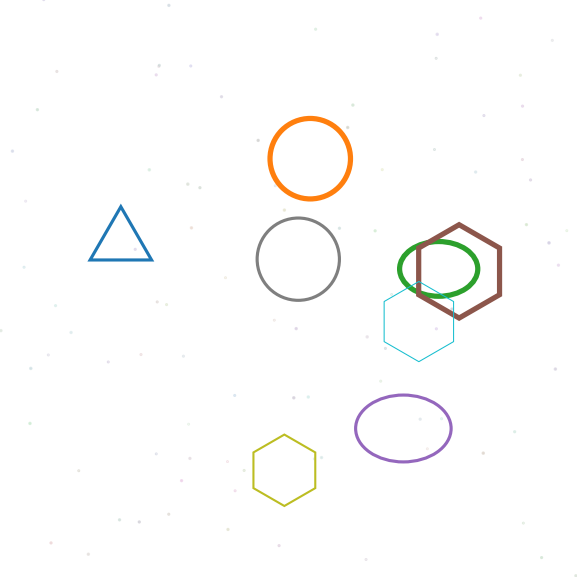[{"shape": "triangle", "thickness": 1.5, "radius": 0.31, "center": [0.209, 0.58]}, {"shape": "circle", "thickness": 2.5, "radius": 0.35, "center": [0.537, 0.724]}, {"shape": "oval", "thickness": 2.5, "radius": 0.34, "center": [0.76, 0.534]}, {"shape": "oval", "thickness": 1.5, "radius": 0.41, "center": [0.698, 0.257]}, {"shape": "hexagon", "thickness": 2.5, "radius": 0.4, "center": [0.795, 0.529]}, {"shape": "circle", "thickness": 1.5, "radius": 0.36, "center": [0.517, 0.55]}, {"shape": "hexagon", "thickness": 1, "radius": 0.31, "center": [0.492, 0.185]}, {"shape": "hexagon", "thickness": 0.5, "radius": 0.35, "center": [0.725, 0.442]}]